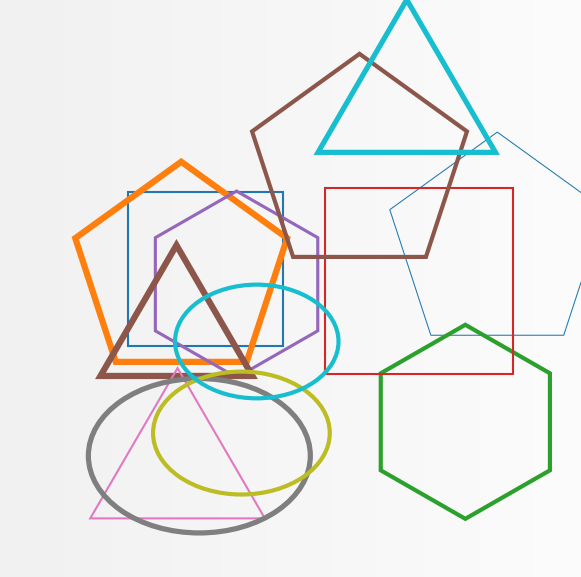[{"shape": "pentagon", "thickness": 0.5, "radius": 0.97, "center": [0.856, 0.576]}, {"shape": "square", "thickness": 1, "radius": 0.67, "center": [0.353, 0.534]}, {"shape": "pentagon", "thickness": 3, "radius": 0.96, "center": [0.312, 0.527]}, {"shape": "hexagon", "thickness": 2, "radius": 0.84, "center": [0.801, 0.269]}, {"shape": "square", "thickness": 1, "radius": 0.81, "center": [0.721, 0.513]}, {"shape": "hexagon", "thickness": 1.5, "radius": 0.81, "center": [0.407, 0.507]}, {"shape": "triangle", "thickness": 3, "radius": 0.75, "center": [0.304, 0.424]}, {"shape": "pentagon", "thickness": 2, "radius": 0.97, "center": [0.619, 0.711]}, {"shape": "triangle", "thickness": 1, "radius": 0.87, "center": [0.305, 0.188]}, {"shape": "oval", "thickness": 2.5, "radius": 0.95, "center": [0.343, 0.21]}, {"shape": "oval", "thickness": 2, "radius": 0.76, "center": [0.415, 0.249]}, {"shape": "triangle", "thickness": 2.5, "radius": 0.88, "center": [0.7, 0.823]}, {"shape": "oval", "thickness": 2, "radius": 0.7, "center": [0.442, 0.408]}]